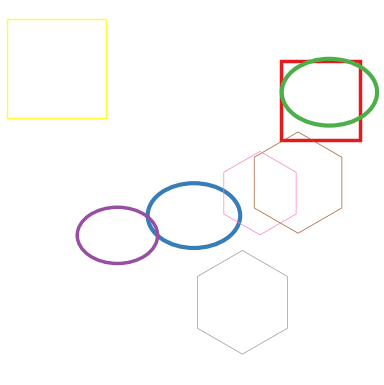[{"shape": "square", "thickness": 2.5, "radius": 0.51, "center": [0.833, 0.739]}, {"shape": "oval", "thickness": 3, "radius": 0.6, "center": [0.504, 0.44]}, {"shape": "oval", "thickness": 3, "radius": 0.62, "center": [0.856, 0.761]}, {"shape": "oval", "thickness": 2.5, "radius": 0.52, "center": [0.305, 0.389]}, {"shape": "square", "thickness": 1, "radius": 0.64, "center": [0.146, 0.821]}, {"shape": "hexagon", "thickness": 0.5, "radius": 0.66, "center": [0.774, 0.526]}, {"shape": "hexagon", "thickness": 0.5, "radius": 0.54, "center": [0.675, 0.498]}, {"shape": "hexagon", "thickness": 0.5, "radius": 0.67, "center": [0.63, 0.215]}]